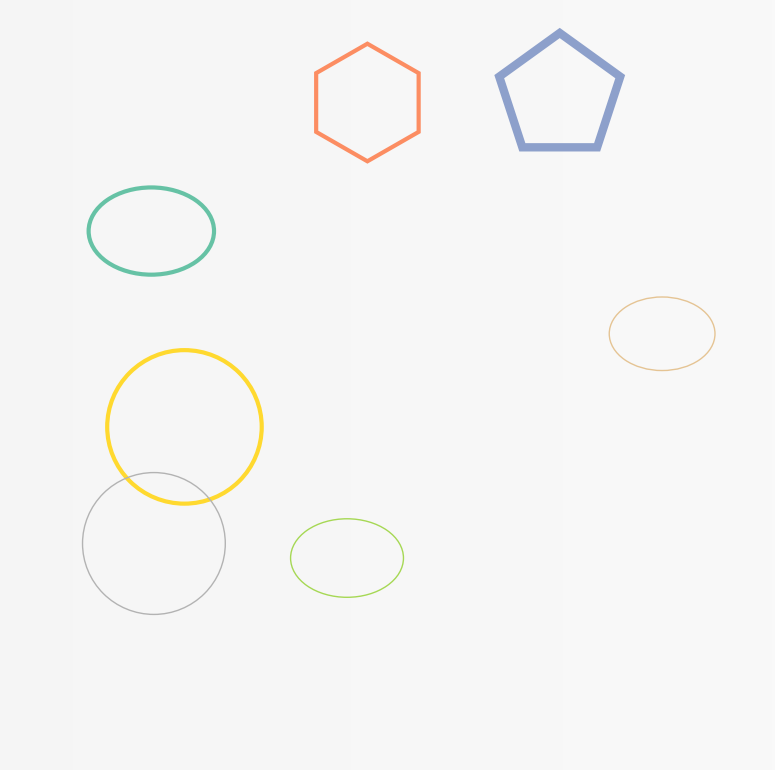[{"shape": "oval", "thickness": 1.5, "radius": 0.4, "center": [0.195, 0.7]}, {"shape": "hexagon", "thickness": 1.5, "radius": 0.38, "center": [0.474, 0.867]}, {"shape": "pentagon", "thickness": 3, "radius": 0.41, "center": [0.722, 0.875]}, {"shape": "oval", "thickness": 0.5, "radius": 0.36, "center": [0.448, 0.275]}, {"shape": "circle", "thickness": 1.5, "radius": 0.5, "center": [0.238, 0.446]}, {"shape": "oval", "thickness": 0.5, "radius": 0.34, "center": [0.854, 0.567]}, {"shape": "circle", "thickness": 0.5, "radius": 0.46, "center": [0.199, 0.294]}]